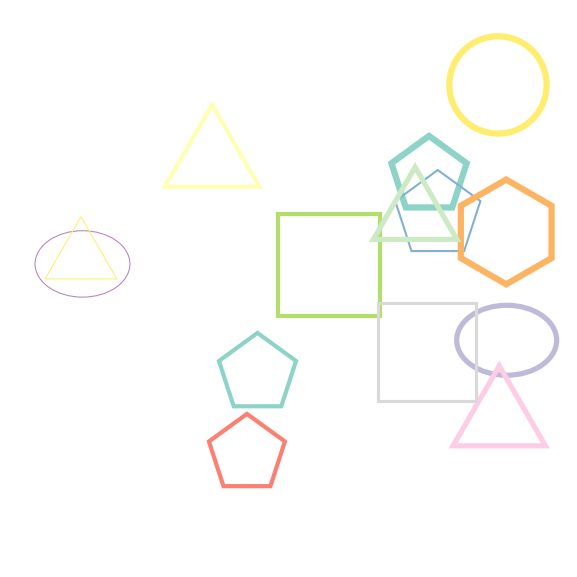[{"shape": "pentagon", "thickness": 3, "radius": 0.34, "center": [0.743, 0.695]}, {"shape": "pentagon", "thickness": 2, "radius": 0.35, "center": [0.446, 0.352]}, {"shape": "triangle", "thickness": 2, "radius": 0.47, "center": [0.367, 0.723]}, {"shape": "oval", "thickness": 2.5, "radius": 0.43, "center": [0.877, 0.41]}, {"shape": "pentagon", "thickness": 2, "radius": 0.35, "center": [0.428, 0.213]}, {"shape": "pentagon", "thickness": 1, "radius": 0.39, "center": [0.758, 0.627]}, {"shape": "hexagon", "thickness": 3, "radius": 0.45, "center": [0.877, 0.598]}, {"shape": "square", "thickness": 2, "radius": 0.44, "center": [0.57, 0.54]}, {"shape": "triangle", "thickness": 2.5, "radius": 0.46, "center": [0.865, 0.273]}, {"shape": "square", "thickness": 1.5, "radius": 0.42, "center": [0.739, 0.39]}, {"shape": "oval", "thickness": 0.5, "radius": 0.41, "center": [0.143, 0.542]}, {"shape": "triangle", "thickness": 2.5, "radius": 0.42, "center": [0.719, 0.626]}, {"shape": "circle", "thickness": 3, "radius": 0.42, "center": [0.862, 0.852]}, {"shape": "triangle", "thickness": 0.5, "radius": 0.36, "center": [0.14, 0.552]}]